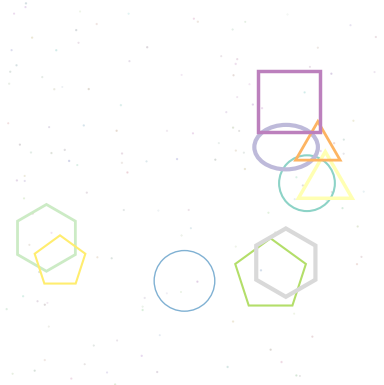[{"shape": "circle", "thickness": 1.5, "radius": 0.36, "center": [0.797, 0.524]}, {"shape": "triangle", "thickness": 2.5, "radius": 0.4, "center": [0.845, 0.525]}, {"shape": "oval", "thickness": 3, "radius": 0.41, "center": [0.743, 0.618]}, {"shape": "circle", "thickness": 1, "radius": 0.39, "center": [0.479, 0.27]}, {"shape": "triangle", "thickness": 2, "radius": 0.33, "center": [0.826, 0.617]}, {"shape": "pentagon", "thickness": 1.5, "radius": 0.48, "center": [0.703, 0.284]}, {"shape": "hexagon", "thickness": 3, "radius": 0.44, "center": [0.742, 0.318]}, {"shape": "square", "thickness": 2.5, "radius": 0.4, "center": [0.751, 0.736]}, {"shape": "hexagon", "thickness": 2, "radius": 0.43, "center": [0.121, 0.382]}, {"shape": "pentagon", "thickness": 1.5, "radius": 0.35, "center": [0.156, 0.319]}]